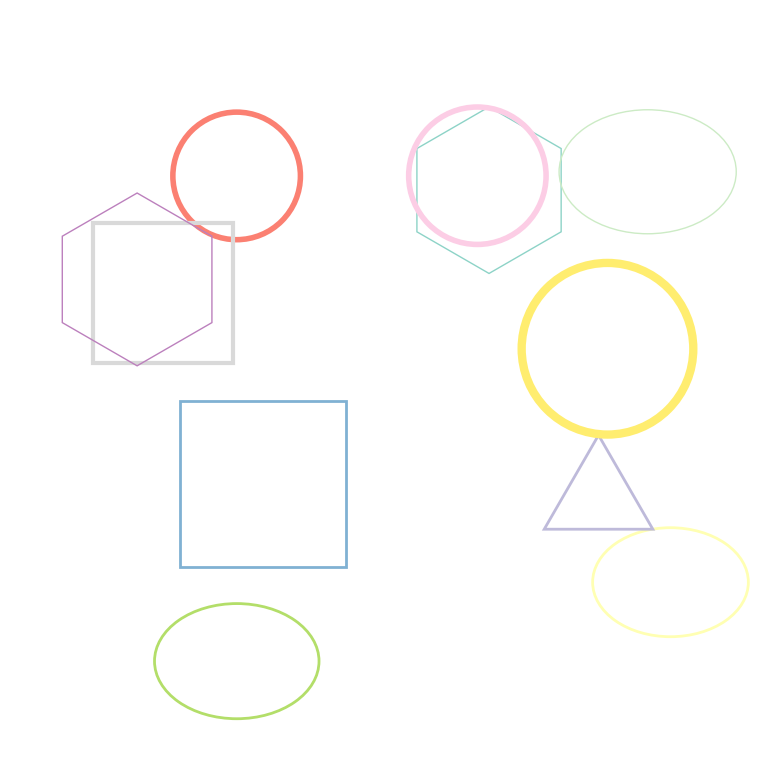[{"shape": "hexagon", "thickness": 0.5, "radius": 0.54, "center": [0.635, 0.753]}, {"shape": "oval", "thickness": 1, "radius": 0.51, "center": [0.871, 0.244]}, {"shape": "triangle", "thickness": 1, "radius": 0.41, "center": [0.777, 0.353]}, {"shape": "circle", "thickness": 2, "radius": 0.41, "center": [0.307, 0.772]}, {"shape": "square", "thickness": 1, "radius": 0.54, "center": [0.341, 0.371]}, {"shape": "oval", "thickness": 1, "radius": 0.53, "center": [0.307, 0.141]}, {"shape": "circle", "thickness": 2, "radius": 0.45, "center": [0.62, 0.772]}, {"shape": "square", "thickness": 1.5, "radius": 0.46, "center": [0.211, 0.619]}, {"shape": "hexagon", "thickness": 0.5, "radius": 0.56, "center": [0.178, 0.637]}, {"shape": "oval", "thickness": 0.5, "radius": 0.58, "center": [0.841, 0.777]}, {"shape": "circle", "thickness": 3, "radius": 0.56, "center": [0.789, 0.547]}]